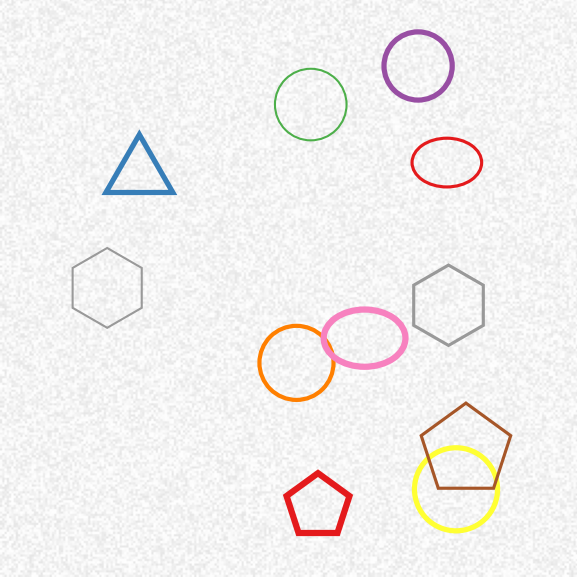[{"shape": "pentagon", "thickness": 3, "radius": 0.29, "center": [0.551, 0.123]}, {"shape": "oval", "thickness": 1.5, "radius": 0.3, "center": [0.774, 0.718]}, {"shape": "triangle", "thickness": 2.5, "radius": 0.33, "center": [0.241, 0.699]}, {"shape": "circle", "thickness": 1, "radius": 0.31, "center": [0.538, 0.818]}, {"shape": "circle", "thickness": 2.5, "radius": 0.3, "center": [0.724, 0.885]}, {"shape": "circle", "thickness": 2, "radius": 0.32, "center": [0.513, 0.371]}, {"shape": "circle", "thickness": 2.5, "radius": 0.36, "center": [0.79, 0.152]}, {"shape": "pentagon", "thickness": 1.5, "radius": 0.41, "center": [0.807, 0.22]}, {"shape": "oval", "thickness": 3, "radius": 0.35, "center": [0.631, 0.414]}, {"shape": "hexagon", "thickness": 1, "radius": 0.35, "center": [0.186, 0.501]}, {"shape": "hexagon", "thickness": 1.5, "radius": 0.35, "center": [0.777, 0.471]}]